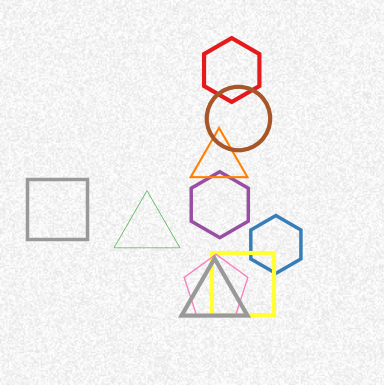[{"shape": "hexagon", "thickness": 3, "radius": 0.42, "center": [0.602, 0.818]}, {"shape": "hexagon", "thickness": 2.5, "radius": 0.38, "center": [0.717, 0.365]}, {"shape": "triangle", "thickness": 0.5, "radius": 0.5, "center": [0.382, 0.406]}, {"shape": "hexagon", "thickness": 2.5, "radius": 0.43, "center": [0.571, 0.468]}, {"shape": "triangle", "thickness": 1.5, "radius": 0.43, "center": [0.569, 0.582]}, {"shape": "square", "thickness": 3, "radius": 0.4, "center": [0.63, 0.262]}, {"shape": "circle", "thickness": 3, "radius": 0.41, "center": [0.619, 0.692]}, {"shape": "pentagon", "thickness": 1, "radius": 0.43, "center": [0.561, 0.252]}, {"shape": "triangle", "thickness": 3, "radius": 0.49, "center": [0.557, 0.23]}, {"shape": "square", "thickness": 2.5, "radius": 0.39, "center": [0.148, 0.457]}]